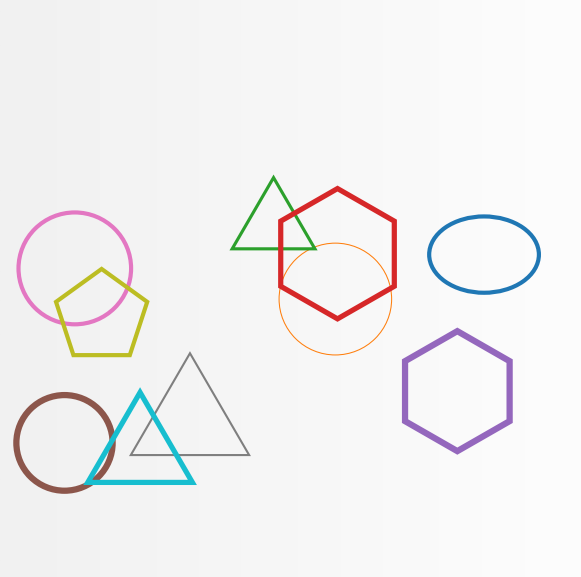[{"shape": "oval", "thickness": 2, "radius": 0.47, "center": [0.833, 0.558]}, {"shape": "circle", "thickness": 0.5, "radius": 0.48, "center": [0.577, 0.481]}, {"shape": "triangle", "thickness": 1.5, "radius": 0.41, "center": [0.471, 0.609]}, {"shape": "hexagon", "thickness": 2.5, "radius": 0.56, "center": [0.581, 0.56]}, {"shape": "hexagon", "thickness": 3, "radius": 0.52, "center": [0.787, 0.322]}, {"shape": "circle", "thickness": 3, "radius": 0.41, "center": [0.111, 0.232]}, {"shape": "circle", "thickness": 2, "radius": 0.48, "center": [0.129, 0.534]}, {"shape": "triangle", "thickness": 1, "radius": 0.59, "center": [0.327, 0.27]}, {"shape": "pentagon", "thickness": 2, "radius": 0.41, "center": [0.175, 0.451]}, {"shape": "triangle", "thickness": 2.5, "radius": 0.52, "center": [0.241, 0.216]}]